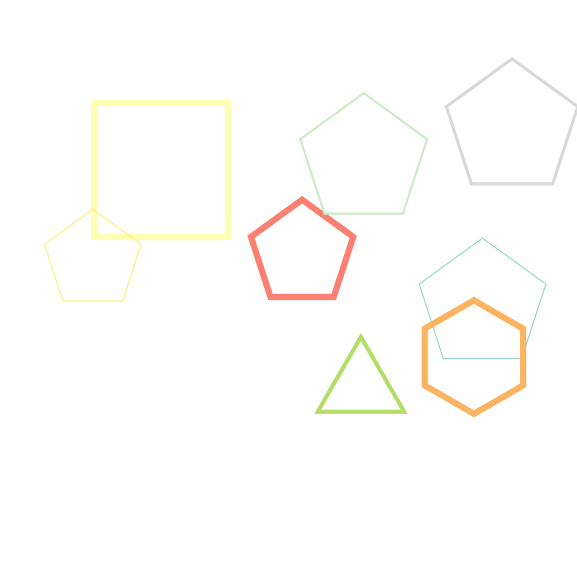[{"shape": "pentagon", "thickness": 0.5, "radius": 0.58, "center": [0.836, 0.471]}, {"shape": "square", "thickness": 3, "radius": 0.58, "center": [0.279, 0.705]}, {"shape": "pentagon", "thickness": 3, "radius": 0.47, "center": [0.523, 0.56]}, {"shape": "hexagon", "thickness": 3, "radius": 0.49, "center": [0.821, 0.381]}, {"shape": "triangle", "thickness": 2, "radius": 0.43, "center": [0.625, 0.329]}, {"shape": "pentagon", "thickness": 1.5, "radius": 0.6, "center": [0.887, 0.777]}, {"shape": "pentagon", "thickness": 1, "radius": 0.58, "center": [0.63, 0.722]}, {"shape": "pentagon", "thickness": 0.5, "radius": 0.44, "center": [0.161, 0.549]}]